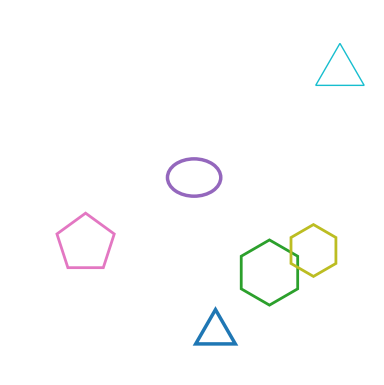[{"shape": "triangle", "thickness": 2.5, "radius": 0.3, "center": [0.56, 0.136]}, {"shape": "hexagon", "thickness": 2, "radius": 0.42, "center": [0.7, 0.292]}, {"shape": "oval", "thickness": 2.5, "radius": 0.35, "center": [0.504, 0.539]}, {"shape": "pentagon", "thickness": 2, "radius": 0.39, "center": [0.222, 0.368]}, {"shape": "hexagon", "thickness": 2, "radius": 0.34, "center": [0.814, 0.349]}, {"shape": "triangle", "thickness": 1, "radius": 0.36, "center": [0.883, 0.815]}]